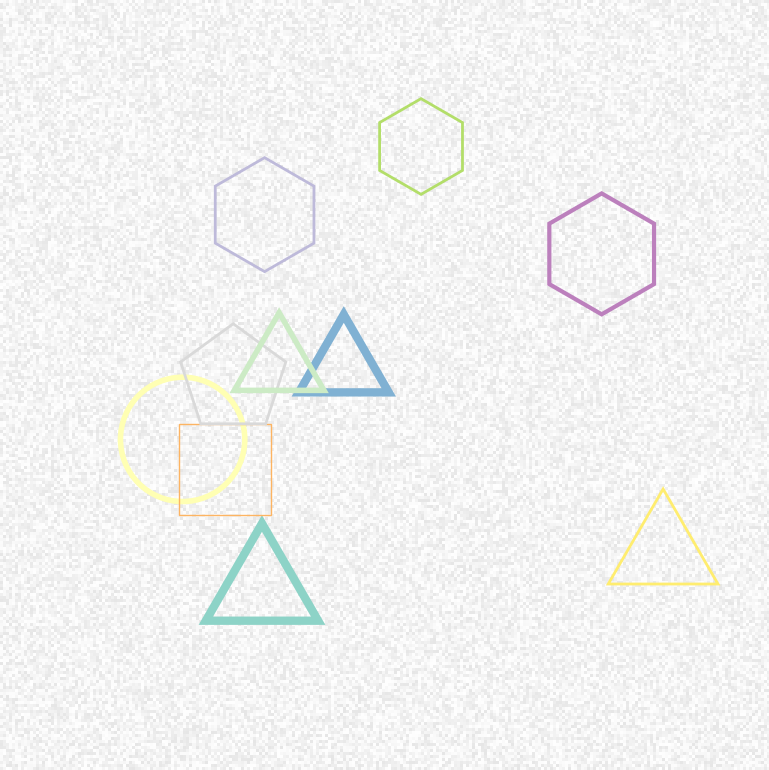[{"shape": "triangle", "thickness": 3, "radius": 0.42, "center": [0.34, 0.236]}, {"shape": "circle", "thickness": 2, "radius": 0.4, "center": [0.237, 0.429]}, {"shape": "hexagon", "thickness": 1, "radius": 0.37, "center": [0.344, 0.721]}, {"shape": "triangle", "thickness": 3, "radius": 0.34, "center": [0.446, 0.524]}, {"shape": "square", "thickness": 0.5, "radius": 0.3, "center": [0.292, 0.39]}, {"shape": "hexagon", "thickness": 1, "radius": 0.31, "center": [0.547, 0.81]}, {"shape": "pentagon", "thickness": 1, "radius": 0.36, "center": [0.303, 0.508]}, {"shape": "hexagon", "thickness": 1.5, "radius": 0.39, "center": [0.781, 0.67]}, {"shape": "triangle", "thickness": 2, "radius": 0.34, "center": [0.363, 0.527]}, {"shape": "triangle", "thickness": 1, "radius": 0.41, "center": [0.861, 0.283]}]